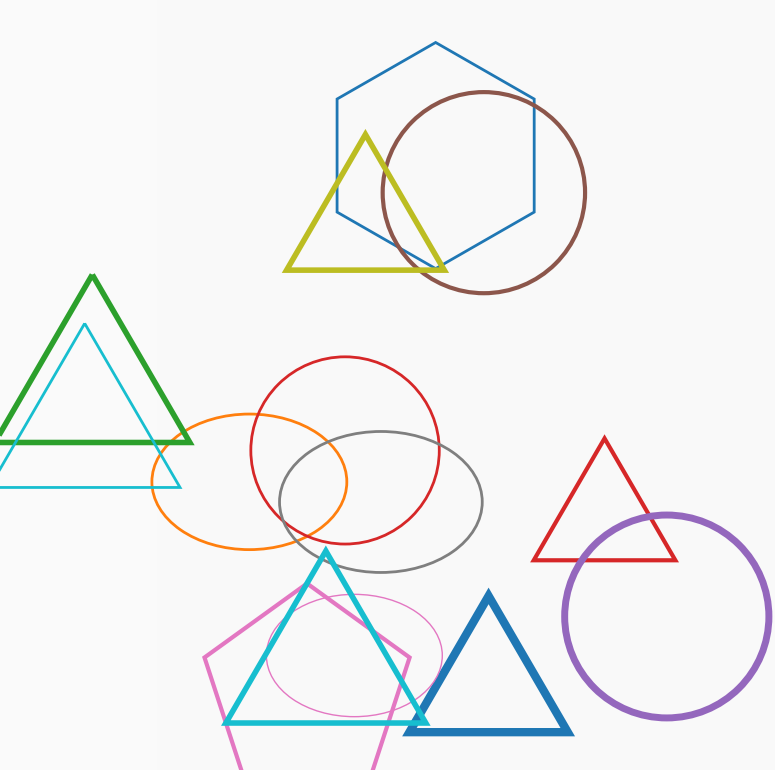[{"shape": "hexagon", "thickness": 1, "radius": 0.73, "center": [0.562, 0.798]}, {"shape": "triangle", "thickness": 3, "radius": 0.59, "center": [0.63, 0.108]}, {"shape": "oval", "thickness": 1, "radius": 0.63, "center": [0.322, 0.374]}, {"shape": "triangle", "thickness": 2, "radius": 0.73, "center": [0.119, 0.498]}, {"shape": "circle", "thickness": 1, "radius": 0.61, "center": [0.445, 0.415]}, {"shape": "triangle", "thickness": 1.5, "radius": 0.53, "center": [0.78, 0.325]}, {"shape": "circle", "thickness": 2.5, "radius": 0.66, "center": [0.86, 0.199]}, {"shape": "circle", "thickness": 1.5, "radius": 0.65, "center": [0.624, 0.75]}, {"shape": "oval", "thickness": 0.5, "radius": 0.57, "center": [0.457, 0.149]}, {"shape": "pentagon", "thickness": 1.5, "radius": 0.7, "center": [0.396, 0.103]}, {"shape": "oval", "thickness": 1, "radius": 0.65, "center": [0.491, 0.348]}, {"shape": "triangle", "thickness": 2, "radius": 0.59, "center": [0.472, 0.708]}, {"shape": "triangle", "thickness": 1, "radius": 0.71, "center": [0.109, 0.438]}, {"shape": "triangle", "thickness": 2, "radius": 0.74, "center": [0.42, 0.135]}]